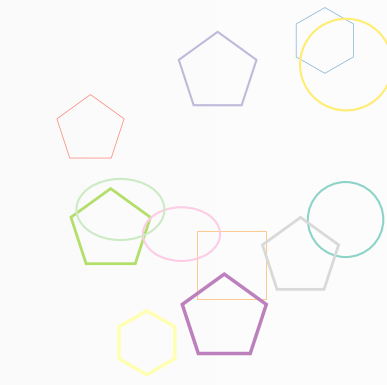[{"shape": "circle", "thickness": 1.5, "radius": 0.49, "center": [0.892, 0.43]}, {"shape": "hexagon", "thickness": 2.5, "radius": 0.42, "center": [0.379, 0.11]}, {"shape": "pentagon", "thickness": 1.5, "radius": 0.53, "center": [0.562, 0.812]}, {"shape": "pentagon", "thickness": 0.5, "radius": 0.46, "center": [0.234, 0.663]}, {"shape": "hexagon", "thickness": 0.5, "radius": 0.43, "center": [0.838, 0.895]}, {"shape": "square", "thickness": 0.5, "radius": 0.44, "center": [0.597, 0.312]}, {"shape": "pentagon", "thickness": 2, "radius": 0.54, "center": [0.286, 0.402]}, {"shape": "oval", "thickness": 1.5, "radius": 0.5, "center": [0.468, 0.392]}, {"shape": "pentagon", "thickness": 2, "radius": 0.52, "center": [0.776, 0.332]}, {"shape": "pentagon", "thickness": 2.5, "radius": 0.57, "center": [0.579, 0.174]}, {"shape": "oval", "thickness": 1.5, "radius": 0.57, "center": [0.311, 0.456]}, {"shape": "circle", "thickness": 1.5, "radius": 0.59, "center": [0.893, 0.832]}]